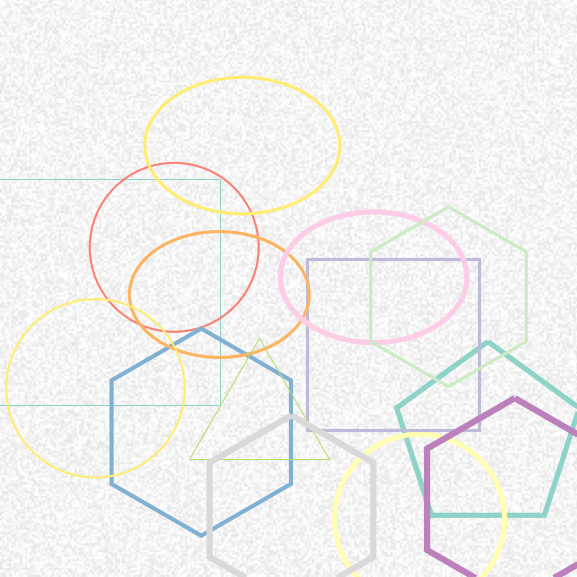[{"shape": "square", "thickness": 0.5, "radius": 0.98, "center": [0.185, 0.494]}, {"shape": "pentagon", "thickness": 2.5, "radius": 0.83, "center": [0.845, 0.241]}, {"shape": "circle", "thickness": 2.5, "radius": 0.74, "center": [0.727, 0.1]}, {"shape": "square", "thickness": 1.5, "radius": 0.74, "center": [0.68, 0.403]}, {"shape": "circle", "thickness": 1, "radius": 0.73, "center": [0.302, 0.571]}, {"shape": "hexagon", "thickness": 2, "radius": 0.9, "center": [0.349, 0.251]}, {"shape": "oval", "thickness": 1.5, "radius": 0.78, "center": [0.38, 0.489]}, {"shape": "triangle", "thickness": 0.5, "radius": 0.7, "center": [0.449, 0.273]}, {"shape": "oval", "thickness": 2.5, "radius": 0.81, "center": [0.647, 0.519]}, {"shape": "hexagon", "thickness": 3, "radius": 0.82, "center": [0.505, 0.116]}, {"shape": "hexagon", "thickness": 3, "radius": 0.88, "center": [0.891, 0.134]}, {"shape": "hexagon", "thickness": 1.5, "radius": 0.78, "center": [0.777, 0.485]}, {"shape": "oval", "thickness": 1.5, "radius": 0.84, "center": [0.42, 0.747]}, {"shape": "circle", "thickness": 1, "radius": 0.77, "center": [0.165, 0.327]}]